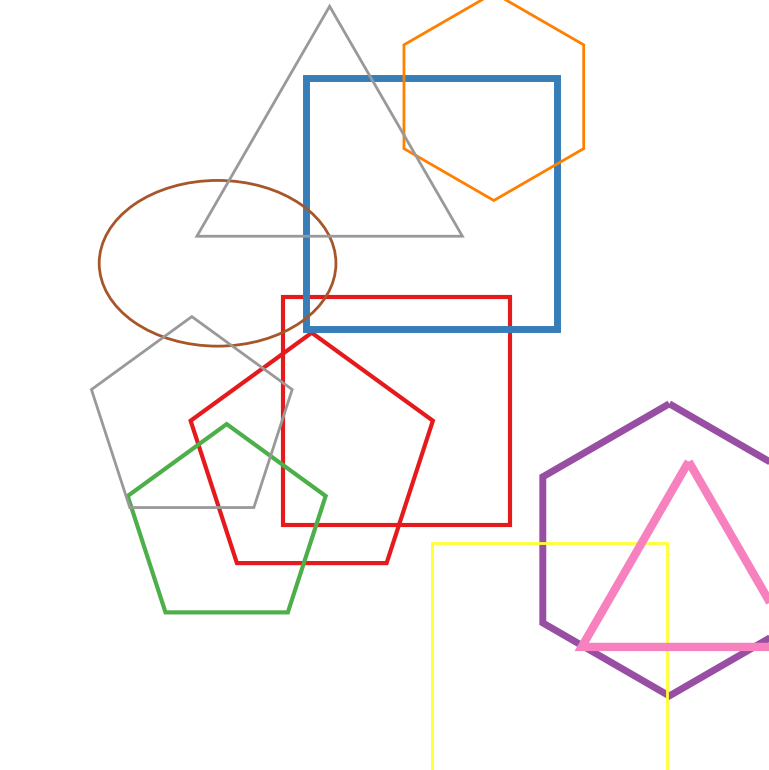[{"shape": "pentagon", "thickness": 1.5, "radius": 0.83, "center": [0.405, 0.403]}, {"shape": "square", "thickness": 1.5, "radius": 0.74, "center": [0.515, 0.466]}, {"shape": "square", "thickness": 2.5, "radius": 0.82, "center": [0.561, 0.735]}, {"shape": "pentagon", "thickness": 1.5, "radius": 0.68, "center": [0.294, 0.314]}, {"shape": "hexagon", "thickness": 2.5, "radius": 0.95, "center": [0.869, 0.286]}, {"shape": "hexagon", "thickness": 1, "radius": 0.67, "center": [0.641, 0.874]}, {"shape": "square", "thickness": 1, "radius": 0.76, "center": [0.713, 0.143]}, {"shape": "oval", "thickness": 1, "radius": 0.77, "center": [0.283, 0.658]}, {"shape": "triangle", "thickness": 3, "radius": 0.8, "center": [0.894, 0.24]}, {"shape": "triangle", "thickness": 1, "radius": 1.0, "center": [0.428, 0.793]}, {"shape": "pentagon", "thickness": 1, "radius": 0.69, "center": [0.249, 0.452]}]